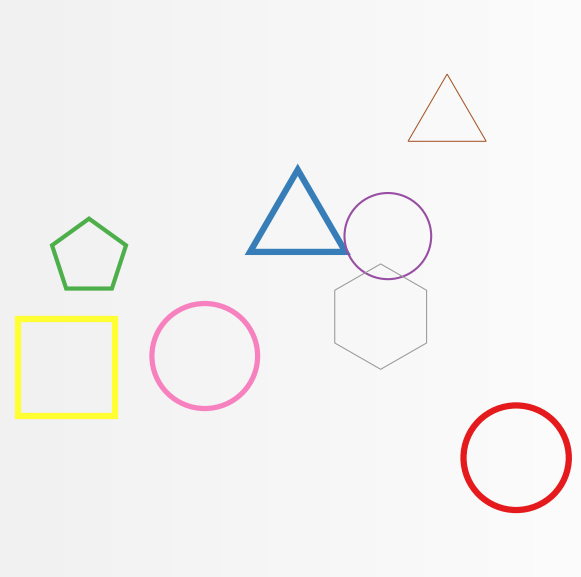[{"shape": "circle", "thickness": 3, "radius": 0.45, "center": [0.888, 0.207]}, {"shape": "triangle", "thickness": 3, "radius": 0.47, "center": [0.512, 0.61]}, {"shape": "pentagon", "thickness": 2, "radius": 0.33, "center": [0.153, 0.554]}, {"shape": "circle", "thickness": 1, "radius": 0.37, "center": [0.667, 0.59]}, {"shape": "square", "thickness": 3, "radius": 0.42, "center": [0.115, 0.363]}, {"shape": "triangle", "thickness": 0.5, "radius": 0.39, "center": [0.769, 0.793]}, {"shape": "circle", "thickness": 2.5, "radius": 0.45, "center": [0.352, 0.383]}, {"shape": "hexagon", "thickness": 0.5, "radius": 0.46, "center": [0.655, 0.451]}]